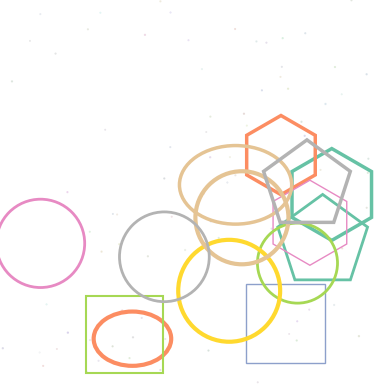[{"shape": "pentagon", "thickness": 2, "radius": 0.61, "center": [0.838, 0.372]}, {"shape": "hexagon", "thickness": 2.5, "radius": 0.6, "center": [0.862, 0.495]}, {"shape": "oval", "thickness": 3, "radius": 0.5, "center": [0.344, 0.12]}, {"shape": "hexagon", "thickness": 2.5, "radius": 0.51, "center": [0.73, 0.597]}, {"shape": "square", "thickness": 1, "radius": 0.51, "center": [0.742, 0.16]}, {"shape": "hexagon", "thickness": 1, "radius": 0.55, "center": [0.805, 0.422]}, {"shape": "circle", "thickness": 2, "radius": 0.57, "center": [0.105, 0.368]}, {"shape": "square", "thickness": 1.5, "radius": 0.5, "center": [0.324, 0.131]}, {"shape": "circle", "thickness": 2, "radius": 0.52, "center": [0.773, 0.317]}, {"shape": "circle", "thickness": 3, "radius": 0.66, "center": [0.595, 0.245]}, {"shape": "oval", "thickness": 2.5, "radius": 0.73, "center": [0.612, 0.52]}, {"shape": "circle", "thickness": 3, "radius": 0.6, "center": [0.628, 0.434]}, {"shape": "pentagon", "thickness": 2.5, "radius": 0.59, "center": [0.797, 0.518]}, {"shape": "circle", "thickness": 2, "radius": 0.58, "center": [0.427, 0.333]}]